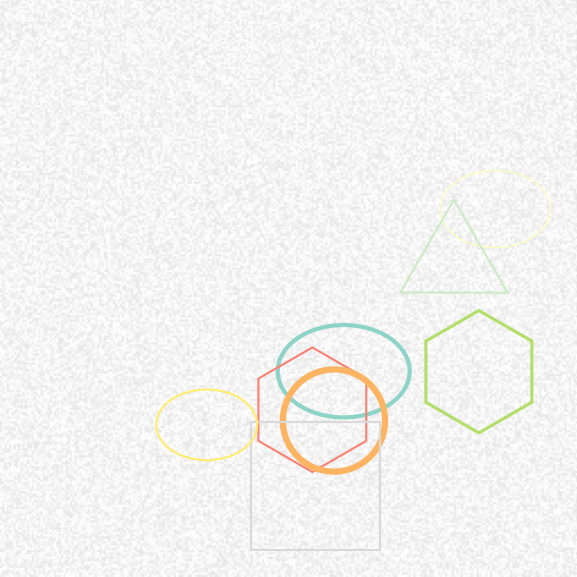[{"shape": "oval", "thickness": 2, "radius": 0.57, "center": [0.595, 0.356]}, {"shape": "oval", "thickness": 0.5, "radius": 0.48, "center": [0.857, 0.637]}, {"shape": "hexagon", "thickness": 1, "radius": 0.54, "center": [0.541, 0.29]}, {"shape": "circle", "thickness": 3, "radius": 0.44, "center": [0.578, 0.271]}, {"shape": "hexagon", "thickness": 1.5, "radius": 0.53, "center": [0.829, 0.355]}, {"shape": "square", "thickness": 1, "radius": 0.56, "center": [0.546, 0.158]}, {"shape": "triangle", "thickness": 1, "radius": 0.54, "center": [0.786, 0.546]}, {"shape": "oval", "thickness": 1, "radius": 0.44, "center": [0.358, 0.263]}]